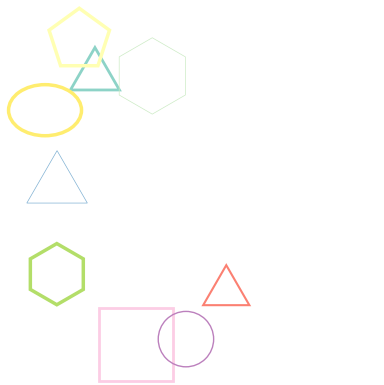[{"shape": "triangle", "thickness": 2, "radius": 0.37, "center": [0.247, 0.803]}, {"shape": "pentagon", "thickness": 2.5, "radius": 0.41, "center": [0.206, 0.896]}, {"shape": "triangle", "thickness": 1.5, "radius": 0.35, "center": [0.588, 0.242]}, {"shape": "triangle", "thickness": 0.5, "radius": 0.45, "center": [0.148, 0.518]}, {"shape": "hexagon", "thickness": 2.5, "radius": 0.4, "center": [0.148, 0.288]}, {"shape": "square", "thickness": 2, "radius": 0.48, "center": [0.353, 0.105]}, {"shape": "circle", "thickness": 1, "radius": 0.36, "center": [0.483, 0.119]}, {"shape": "hexagon", "thickness": 0.5, "radius": 0.5, "center": [0.396, 0.803]}, {"shape": "oval", "thickness": 2.5, "radius": 0.47, "center": [0.117, 0.714]}]